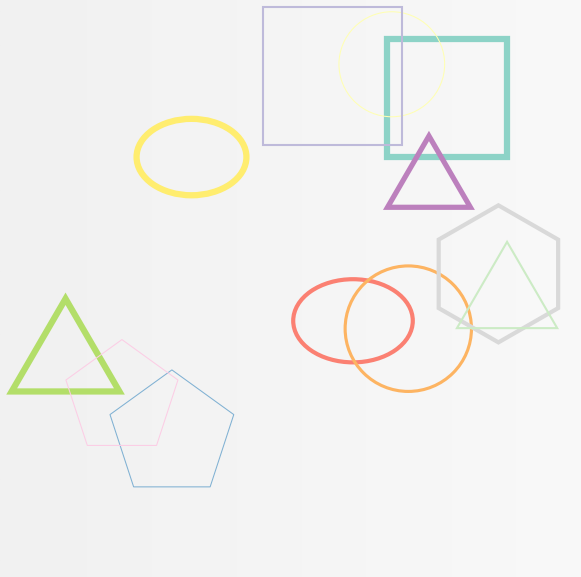[{"shape": "square", "thickness": 3, "radius": 0.51, "center": [0.769, 0.829]}, {"shape": "circle", "thickness": 0.5, "radius": 0.45, "center": [0.674, 0.888]}, {"shape": "square", "thickness": 1, "radius": 0.6, "center": [0.572, 0.868]}, {"shape": "oval", "thickness": 2, "radius": 0.51, "center": [0.607, 0.444]}, {"shape": "pentagon", "thickness": 0.5, "radius": 0.56, "center": [0.296, 0.247]}, {"shape": "circle", "thickness": 1.5, "radius": 0.54, "center": [0.702, 0.43]}, {"shape": "triangle", "thickness": 3, "radius": 0.54, "center": [0.113, 0.375]}, {"shape": "pentagon", "thickness": 0.5, "radius": 0.51, "center": [0.21, 0.31]}, {"shape": "hexagon", "thickness": 2, "radius": 0.59, "center": [0.857, 0.525]}, {"shape": "triangle", "thickness": 2.5, "radius": 0.41, "center": [0.738, 0.681]}, {"shape": "triangle", "thickness": 1, "radius": 0.5, "center": [0.872, 0.481]}, {"shape": "oval", "thickness": 3, "radius": 0.47, "center": [0.329, 0.727]}]